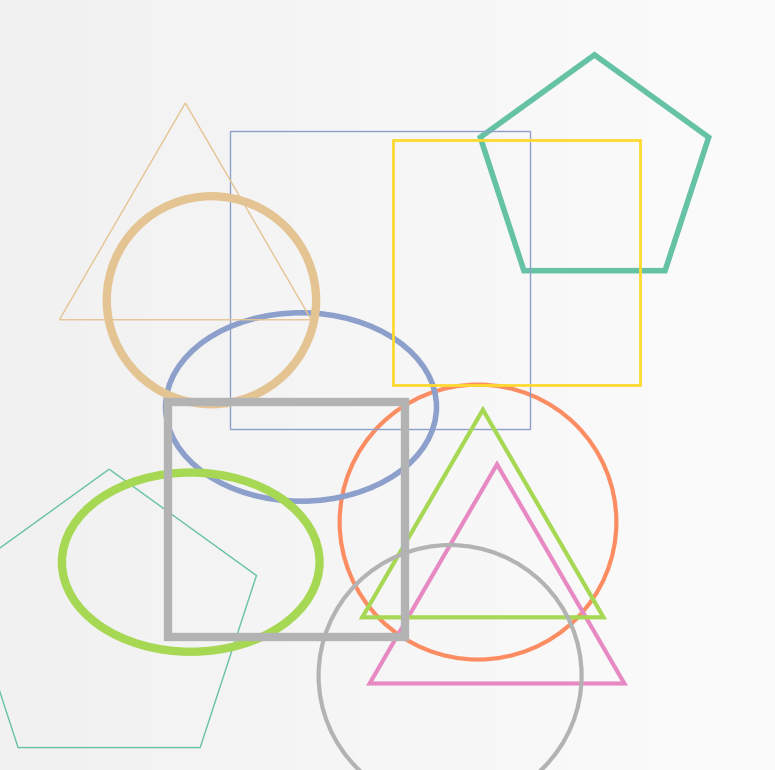[{"shape": "pentagon", "thickness": 2, "radius": 0.77, "center": [0.767, 0.774]}, {"shape": "pentagon", "thickness": 0.5, "radius": 1.0, "center": [0.141, 0.191]}, {"shape": "circle", "thickness": 1.5, "radius": 0.89, "center": [0.617, 0.322]}, {"shape": "square", "thickness": 0.5, "radius": 0.97, "center": [0.49, 0.636]}, {"shape": "oval", "thickness": 2, "radius": 0.87, "center": [0.388, 0.471]}, {"shape": "triangle", "thickness": 1.5, "radius": 0.95, "center": [0.641, 0.207]}, {"shape": "oval", "thickness": 3, "radius": 0.83, "center": [0.246, 0.27]}, {"shape": "triangle", "thickness": 1.5, "radius": 0.9, "center": [0.623, 0.288]}, {"shape": "square", "thickness": 1, "radius": 0.8, "center": [0.667, 0.659]}, {"shape": "triangle", "thickness": 0.5, "radius": 0.94, "center": [0.239, 0.679]}, {"shape": "circle", "thickness": 3, "radius": 0.68, "center": [0.273, 0.61]}, {"shape": "circle", "thickness": 1.5, "radius": 0.85, "center": [0.581, 0.122]}, {"shape": "square", "thickness": 3, "radius": 0.76, "center": [0.37, 0.325]}]